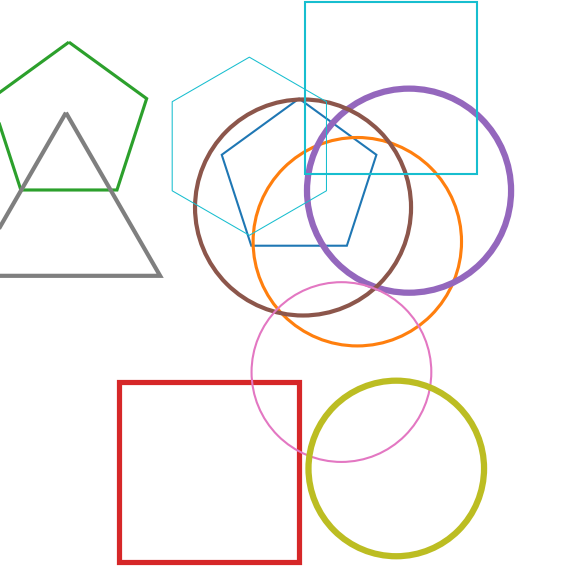[{"shape": "pentagon", "thickness": 1, "radius": 0.7, "center": [0.518, 0.688]}, {"shape": "circle", "thickness": 1.5, "radius": 0.9, "center": [0.619, 0.581]}, {"shape": "pentagon", "thickness": 1.5, "radius": 0.71, "center": [0.119, 0.785]}, {"shape": "square", "thickness": 2.5, "radius": 0.78, "center": [0.362, 0.181]}, {"shape": "circle", "thickness": 3, "radius": 0.88, "center": [0.708, 0.669]}, {"shape": "circle", "thickness": 2, "radius": 0.94, "center": [0.525, 0.64]}, {"shape": "circle", "thickness": 1, "radius": 0.78, "center": [0.591, 0.355]}, {"shape": "triangle", "thickness": 2, "radius": 0.94, "center": [0.114, 0.616]}, {"shape": "circle", "thickness": 3, "radius": 0.76, "center": [0.686, 0.188]}, {"shape": "square", "thickness": 1, "radius": 0.74, "center": [0.677, 0.847]}, {"shape": "hexagon", "thickness": 0.5, "radius": 0.77, "center": [0.432, 0.746]}]